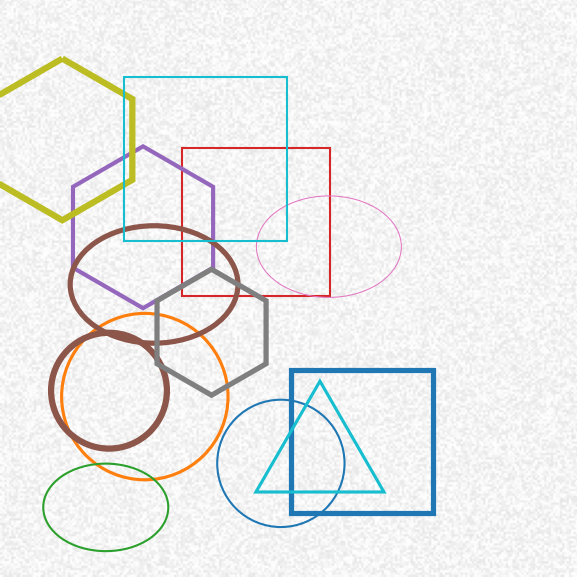[{"shape": "circle", "thickness": 1, "radius": 0.55, "center": [0.486, 0.197]}, {"shape": "square", "thickness": 2.5, "radius": 0.62, "center": [0.627, 0.235]}, {"shape": "circle", "thickness": 1.5, "radius": 0.72, "center": [0.251, 0.312]}, {"shape": "oval", "thickness": 1, "radius": 0.54, "center": [0.183, 0.121]}, {"shape": "square", "thickness": 1, "radius": 0.64, "center": [0.443, 0.614]}, {"shape": "hexagon", "thickness": 2, "radius": 0.7, "center": [0.248, 0.606]}, {"shape": "circle", "thickness": 3, "radius": 0.5, "center": [0.189, 0.323]}, {"shape": "oval", "thickness": 2.5, "radius": 0.73, "center": [0.267, 0.507]}, {"shape": "oval", "thickness": 0.5, "radius": 0.63, "center": [0.569, 0.572]}, {"shape": "hexagon", "thickness": 2.5, "radius": 0.55, "center": [0.366, 0.424]}, {"shape": "hexagon", "thickness": 3, "radius": 0.7, "center": [0.108, 0.758]}, {"shape": "square", "thickness": 1, "radius": 0.71, "center": [0.356, 0.724]}, {"shape": "triangle", "thickness": 1.5, "radius": 0.64, "center": [0.554, 0.211]}]